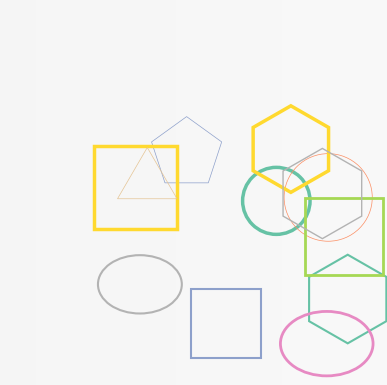[{"shape": "circle", "thickness": 2.5, "radius": 0.44, "center": [0.713, 0.478]}, {"shape": "hexagon", "thickness": 1.5, "radius": 0.58, "center": [0.897, 0.223]}, {"shape": "circle", "thickness": 0.5, "radius": 0.57, "center": [0.847, 0.487]}, {"shape": "square", "thickness": 1.5, "radius": 0.45, "center": [0.583, 0.16]}, {"shape": "pentagon", "thickness": 0.5, "radius": 0.48, "center": [0.482, 0.602]}, {"shape": "oval", "thickness": 2, "radius": 0.6, "center": [0.843, 0.107]}, {"shape": "square", "thickness": 2, "radius": 0.5, "center": [0.888, 0.385]}, {"shape": "hexagon", "thickness": 2.5, "radius": 0.56, "center": [0.751, 0.613]}, {"shape": "square", "thickness": 2.5, "radius": 0.54, "center": [0.35, 0.514]}, {"shape": "triangle", "thickness": 0.5, "radius": 0.44, "center": [0.38, 0.528]}, {"shape": "hexagon", "thickness": 1, "radius": 0.59, "center": [0.832, 0.497]}, {"shape": "oval", "thickness": 1.5, "radius": 0.54, "center": [0.361, 0.261]}]